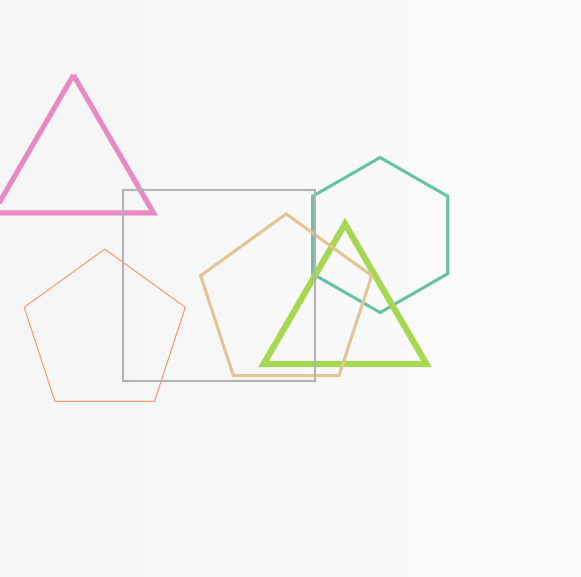[{"shape": "hexagon", "thickness": 1.5, "radius": 0.67, "center": [0.654, 0.592]}, {"shape": "pentagon", "thickness": 0.5, "radius": 0.73, "center": [0.18, 0.422]}, {"shape": "triangle", "thickness": 2.5, "radius": 0.8, "center": [0.126, 0.71]}, {"shape": "triangle", "thickness": 3, "radius": 0.81, "center": [0.594, 0.45]}, {"shape": "pentagon", "thickness": 1.5, "radius": 0.77, "center": [0.492, 0.474]}, {"shape": "square", "thickness": 1, "radius": 0.83, "center": [0.377, 0.505]}]